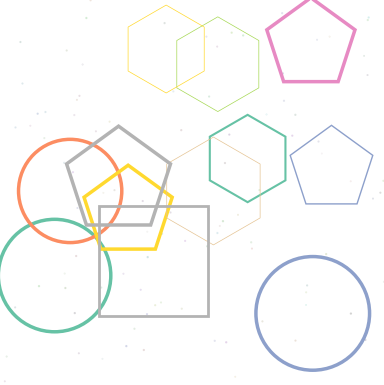[{"shape": "circle", "thickness": 2.5, "radius": 0.73, "center": [0.142, 0.284]}, {"shape": "hexagon", "thickness": 1.5, "radius": 0.57, "center": [0.643, 0.588]}, {"shape": "circle", "thickness": 2.5, "radius": 0.67, "center": [0.182, 0.504]}, {"shape": "pentagon", "thickness": 1, "radius": 0.56, "center": [0.861, 0.562]}, {"shape": "circle", "thickness": 2.5, "radius": 0.74, "center": [0.812, 0.186]}, {"shape": "pentagon", "thickness": 2.5, "radius": 0.6, "center": [0.808, 0.885]}, {"shape": "hexagon", "thickness": 0.5, "radius": 0.62, "center": [0.566, 0.833]}, {"shape": "hexagon", "thickness": 0.5, "radius": 0.57, "center": [0.432, 0.873]}, {"shape": "pentagon", "thickness": 2.5, "radius": 0.6, "center": [0.333, 0.45]}, {"shape": "hexagon", "thickness": 0.5, "radius": 0.7, "center": [0.554, 0.504]}, {"shape": "pentagon", "thickness": 2.5, "radius": 0.71, "center": [0.308, 0.53]}, {"shape": "square", "thickness": 2, "radius": 0.71, "center": [0.399, 0.322]}]